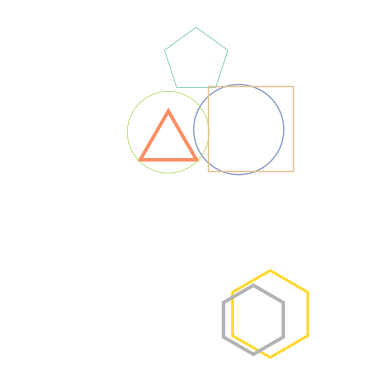[{"shape": "pentagon", "thickness": 0.5, "radius": 0.43, "center": [0.51, 0.843]}, {"shape": "triangle", "thickness": 2.5, "radius": 0.42, "center": [0.437, 0.627]}, {"shape": "circle", "thickness": 1, "radius": 0.58, "center": [0.62, 0.663]}, {"shape": "circle", "thickness": 0.5, "radius": 0.53, "center": [0.437, 0.657]}, {"shape": "hexagon", "thickness": 2, "radius": 0.56, "center": [0.702, 0.184]}, {"shape": "square", "thickness": 1, "radius": 0.55, "center": [0.65, 0.666]}, {"shape": "hexagon", "thickness": 2.5, "radius": 0.45, "center": [0.658, 0.169]}]